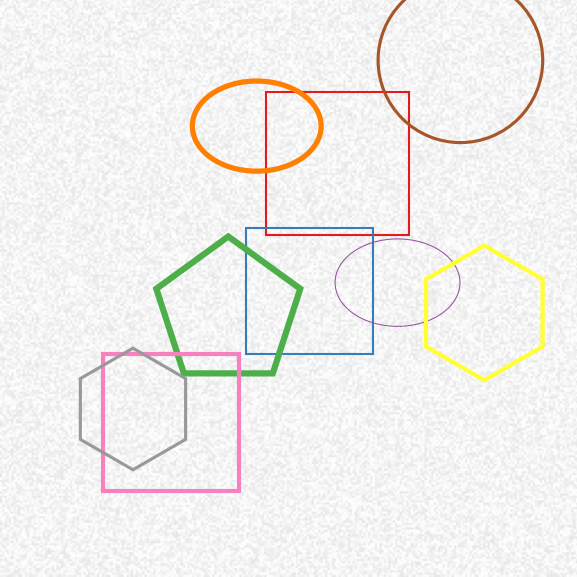[{"shape": "square", "thickness": 1, "radius": 0.62, "center": [0.585, 0.717]}, {"shape": "square", "thickness": 1, "radius": 0.55, "center": [0.536, 0.495]}, {"shape": "pentagon", "thickness": 3, "radius": 0.66, "center": [0.395, 0.459]}, {"shape": "oval", "thickness": 0.5, "radius": 0.54, "center": [0.688, 0.51]}, {"shape": "oval", "thickness": 2.5, "radius": 0.56, "center": [0.445, 0.781]}, {"shape": "hexagon", "thickness": 2, "radius": 0.58, "center": [0.839, 0.457]}, {"shape": "circle", "thickness": 1.5, "radius": 0.71, "center": [0.797, 0.895]}, {"shape": "square", "thickness": 2, "radius": 0.59, "center": [0.296, 0.268]}, {"shape": "hexagon", "thickness": 1.5, "radius": 0.53, "center": [0.23, 0.291]}]